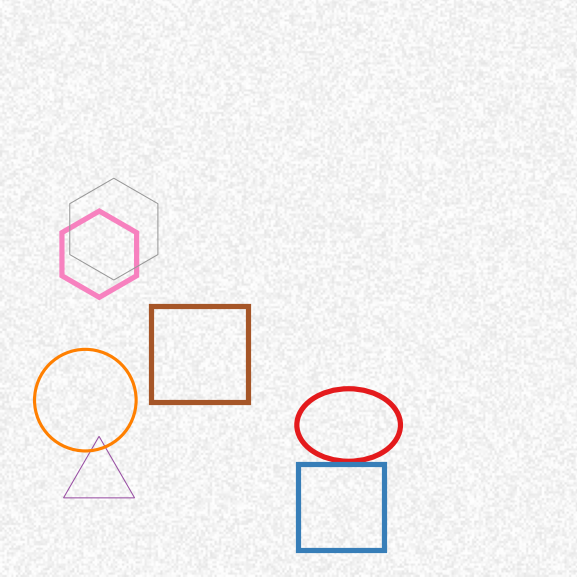[{"shape": "oval", "thickness": 2.5, "radius": 0.45, "center": [0.604, 0.263]}, {"shape": "square", "thickness": 2.5, "radius": 0.37, "center": [0.59, 0.121]}, {"shape": "triangle", "thickness": 0.5, "radius": 0.36, "center": [0.172, 0.173]}, {"shape": "circle", "thickness": 1.5, "radius": 0.44, "center": [0.148, 0.306]}, {"shape": "square", "thickness": 2.5, "radius": 0.42, "center": [0.346, 0.387]}, {"shape": "hexagon", "thickness": 2.5, "radius": 0.37, "center": [0.172, 0.559]}, {"shape": "hexagon", "thickness": 0.5, "radius": 0.44, "center": [0.197, 0.602]}]